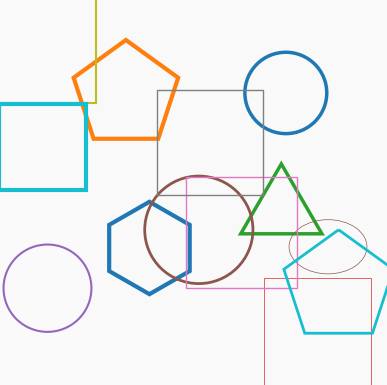[{"shape": "hexagon", "thickness": 3, "radius": 0.6, "center": [0.386, 0.356]}, {"shape": "circle", "thickness": 2.5, "radius": 0.53, "center": [0.738, 0.759]}, {"shape": "pentagon", "thickness": 3, "radius": 0.71, "center": [0.325, 0.754]}, {"shape": "triangle", "thickness": 2.5, "radius": 0.6, "center": [0.726, 0.453]}, {"shape": "square", "thickness": 0.5, "radius": 0.69, "center": [0.819, 0.139]}, {"shape": "circle", "thickness": 1.5, "radius": 0.57, "center": [0.123, 0.251]}, {"shape": "circle", "thickness": 2, "radius": 0.7, "center": [0.513, 0.403]}, {"shape": "oval", "thickness": 0.5, "radius": 0.5, "center": [0.846, 0.359]}, {"shape": "square", "thickness": 1, "radius": 0.72, "center": [0.623, 0.396]}, {"shape": "square", "thickness": 1, "radius": 0.68, "center": [0.543, 0.63]}, {"shape": "square", "thickness": 1.5, "radius": 0.74, "center": [0.101, 0.881]}, {"shape": "pentagon", "thickness": 2, "radius": 0.74, "center": [0.874, 0.255]}, {"shape": "square", "thickness": 3, "radius": 0.56, "center": [0.11, 0.618]}]